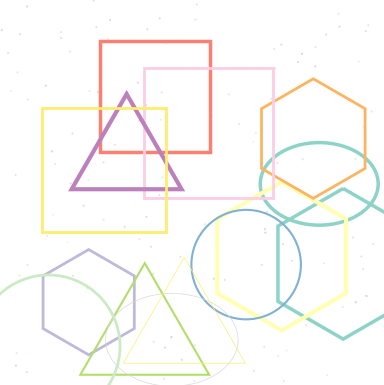[{"shape": "hexagon", "thickness": 2.5, "radius": 0.98, "center": [0.891, 0.315]}, {"shape": "oval", "thickness": 2.5, "radius": 0.77, "center": [0.829, 0.522]}, {"shape": "hexagon", "thickness": 3, "radius": 0.97, "center": [0.732, 0.335]}, {"shape": "hexagon", "thickness": 2, "radius": 0.68, "center": [0.23, 0.215]}, {"shape": "square", "thickness": 2.5, "radius": 0.72, "center": [0.403, 0.749]}, {"shape": "circle", "thickness": 1.5, "radius": 0.71, "center": [0.639, 0.313]}, {"shape": "hexagon", "thickness": 2, "radius": 0.78, "center": [0.814, 0.64]}, {"shape": "triangle", "thickness": 1.5, "radius": 0.97, "center": [0.376, 0.123]}, {"shape": "square", "thickness": 2, "radius": 0.84, "center": [0.541, 0.655]}, {"shape": "oval", "thickness": 0.5, "radius": 0.86, "center": [0.446, 0.117]}, {"shape": "triangle", "thickness": 3, "radius": 0.82, "center": [0.329, 0.591]}, {"shape": "circle", "thickness": 2, "radius": 0.93, "center": [0.126, 0.1]}, {"shape": "triangle", "thickness": 0.5, "radius": 0.92, "center": [0.479, 0.148]}, {"shape": "square", "thickness": 2, "radius": 0.8, "center": [0.27, 0.557]}]